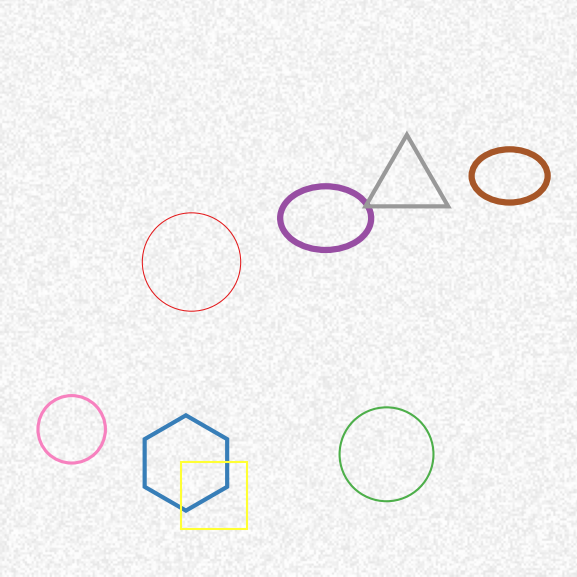[{"shape": "circle", "thickness": 0.5, "radius": 0.43, "center": [0.332, 0.545]}, {"shape": "hexagon", "thickness": 2, "radius": 0.41, "center": [0.322, 0.197]}, {"shape": "circle", "thickness": 1, "radius": 0.41, "center": [0.669, 0.212]}, {"shape": "oval", "thickness": 3, "radius": 0.39, "center": [0.564, 0.621]}, {"shape": "square", "thickness": 1, "radius": 0.29, "center": [0.371, 0.141]}, {"shape": "oval", "thickness": 3, "radius": 0.33, "center": [0.882, 0.695]}, {"shape": "circle", "thickness": 1.5, "radius": 0.29, "center": [0.124, 0.256]}, {"shape": "triangle", "thickness": 2, "radius": 0.41, "center": [0.704, 0.683]}]